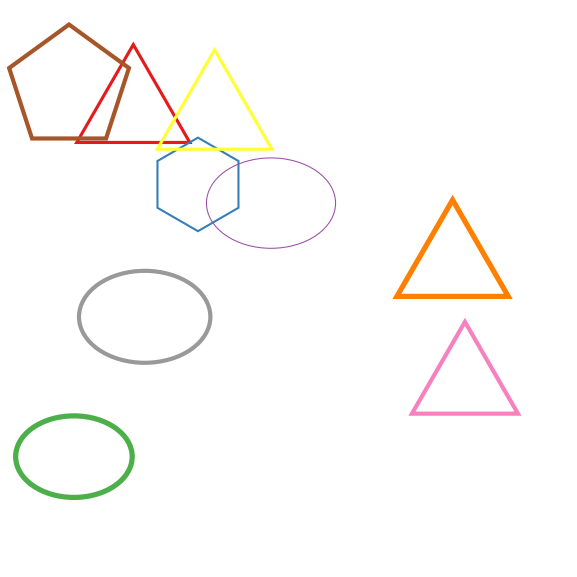[{"shape": "triangle", "thickness": 1.5, "radius": 0.57, "center": [0.231, 0.809]}, {"shape": "hexagon", "thickness": 1, "radius": 0.4, "center": [0.343, 0.68]}, {"shape": "oval", "thickness": 2.5, "radius": 0.5, "center": [0.128, 0.208]}, {"shape": "oval", "thickness": 0.5, "radius": 0.56, "center": [0.469, 0.647]}, {"shape": "triangle", "thickness": 2.5, "radius": 0.56, "center": [0.784, 0.542]}, {"shape": "triangle", "thickness": 1.5, "radius": 0.57, "center": [0.372, 0.798]}, {"shape": "pentagon", "thickness": 2, "radius": 0.55, "center": [0.12, 0.848]}, {"shape": "triangle", "thickness": 2, "radius": 0.53, "center": [0.805, 0.336]}, {"shape": "oval", "thickness": 2, "radius": 0.57, "center": [0.251, 0.451]}]